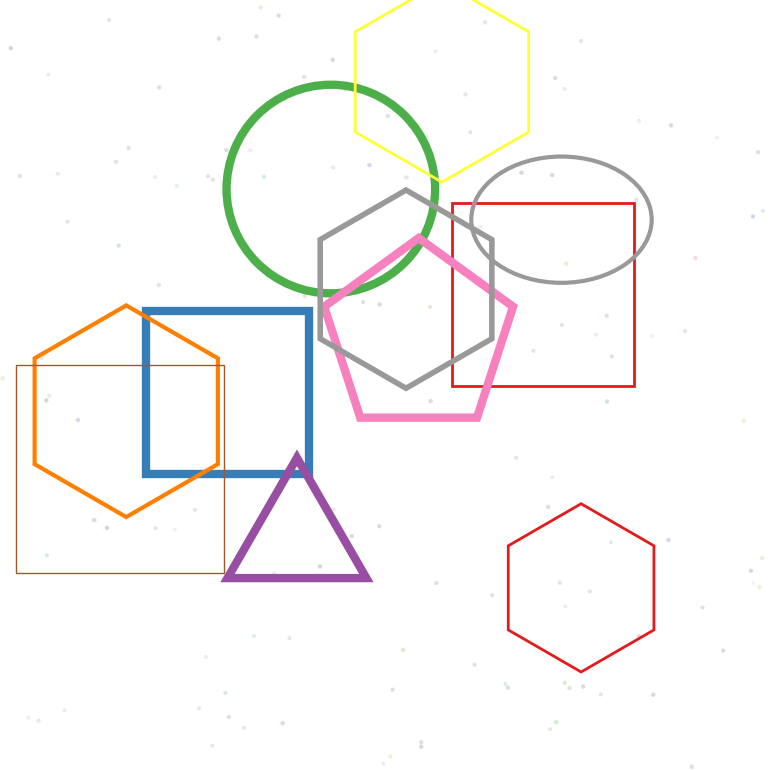[{"shape": "hexagon", "thickness": 1, "radius": 0.55, "center": [0.755, 0.237]}, {"shape": "square", "thickness": 1, "radius": 0.59, "center": [0.705, 0.617]}, {"shape": "square", "thickness": 3, "radius": 0.53, "center": [0.296, 0.49]}, {"shape": "circle", "thickness": 3, "radius": 0.68, "center": [0.43, 0.755]}, {"shape": "triangle", "thickness": 3, "radius": 0.52, "center": [0.386, 0.301]}, {"shape": "hexagon", "thickness": 1.5, "radius": 0.69, "center": [0.164, 0.466]}, {"shape": "hexagon", "thickness": 1, "radius": 0.65, "center": [0.574, 0.894]}, {"shape": "square", "thickness": 0.5, "radius": 0.67, "center": [0.156, 0.39]}, {"shape": "pentagon", "thickness": 3, "radius": 0.64, "center": [0.544, 0.562]}, {"shape": "hexagon", "thickness": 2, "radius": 0.64, "center": [0.527, 0.624]}, {"shape": "oval", "thickness": 1.5, "radius": 0.59, "center": [0.729, 0.715]}]